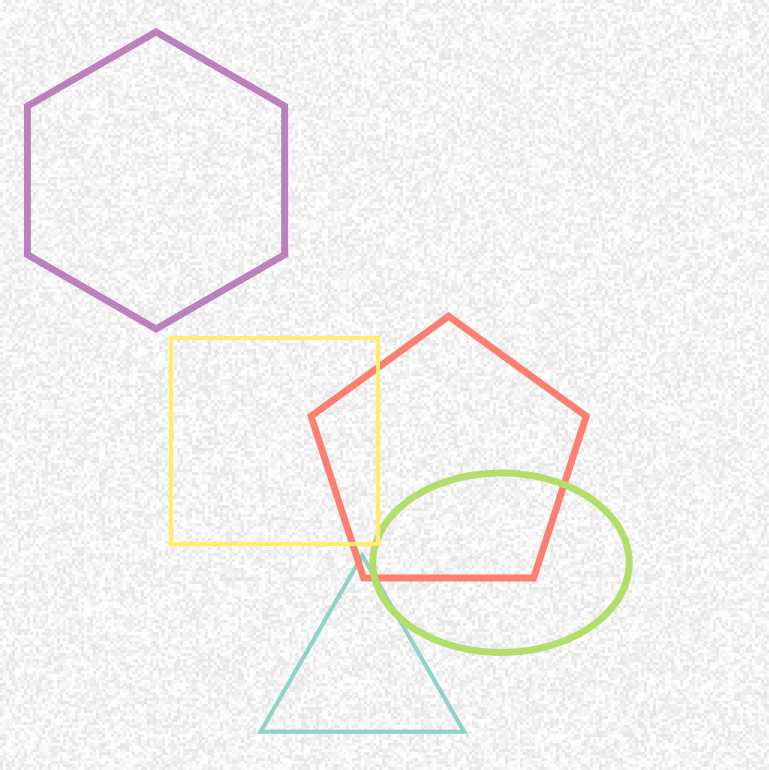[{"shape": "triangle", "thickness": 1.5, "radius": 0.76, "center": [0.471, 0.126]}, {"shape": "pentagon", "thickness": 2.5, "radius": 0.94, "center": [0.583, 0.401]}, {"shape": "oval", "thickness": 2.5, "radius": 0.83, "center": [0.651, 0.269]}, {"shape": "hexagon", "thickness": 2.5, "radius": 0.96, "center": [0.203, 0.766]}, {"shape": "square", "thickness": 1.5, "radius": 0.67, "center": [0.357, 0.427]}]